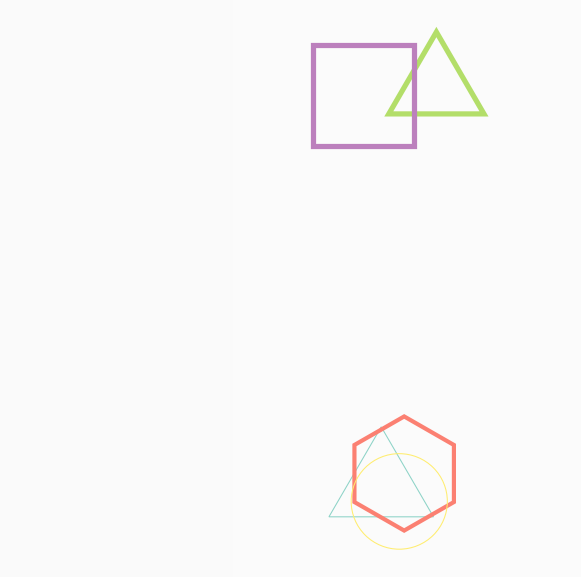[{"shape": "triangle", "thickness": 0.5, "radius": 0.52, "center": [0.656, 0.156]}, {"shape": "hexagon", "thickness": 2, "radius": 0.49, "center": [0.695, 0.179]}, {"shape": "triangle", "thickness": 2.5, "radius": 0.47, "center": [0.751, 0.849]}, {"shape": "square", "thickness": 2.5, "radius": 0.43, "center": [0.625, 0.834]}, {"shape": "circle", "thickness": 0.5, "radius": 0.41, "center": [0.687, 0.131]}]